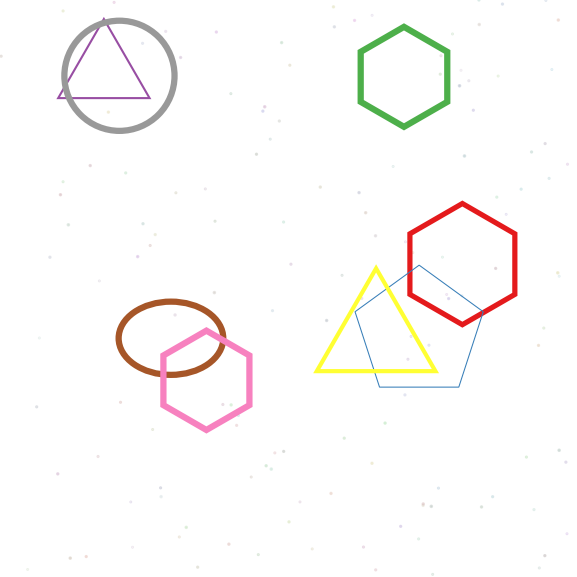[{"shape": "hexagon", "thickness": 2.5, "radius": 0.52, "center": [0.801, 0.542]}, {"shape": "pentagon", "thickness": 0.5, "radius": 0.58, "center": [0.726, 0.423]}, {"shape": "hexagon", "thickness": 3, "radius": 0.43, "center": [0.7, 0.866]}, {"shape": "triangle", "thickness": 1, "radius": 0.46, "center": [0.18, 0.875]}, {"shape": "triangle", "thickness": 2, "radius": 0.59, "center": [0.651, 0.416]}, {"shape": "oval", "thickness": 3, "radius": 0.45, "center": [0.296, 0.413]}, {"shape": "hexagon", "thickness": 3, "radius": 0.43, "center": [0.357, 0.341]}, {"shape": "circle", "thickness": 3, "radius": 0.48, "center": [0.207, 0.868]}]